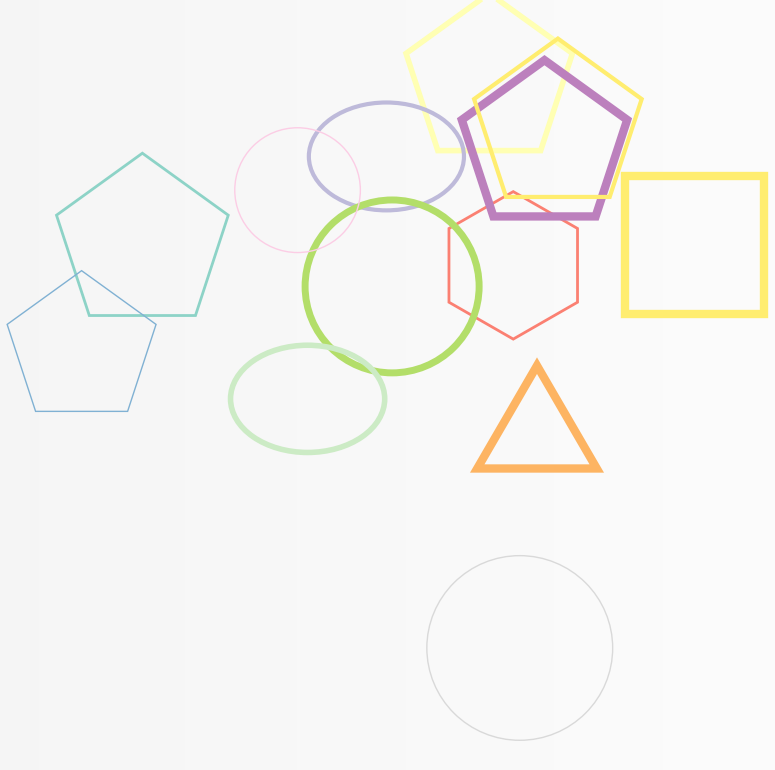[{"shape": "pentagon", "thickness": 1, "radius": 0.58, "center": [0.184, 0.685]}, {"shape": "pentagon", "thickness": 2, "radius": 0.56, "center": [0.631, 0.896]}, {"shape": "oval", "thickness": 1.5, "radius": 0.5, "center": [0.499, 0.797]}, {"shape": "hexagon", "thickness": 1, "radius": 0.48, "center": [0.662, 0.655]}, {"shape": "pentagon", "thickness": 0.5, "radius": 0.51, "center": [0.105, 0.547]}, {"shape": "triangle", "thickness": 3, "radius": 0.45, "center": [0.693, 0.436]}, {"shape": "circle", "thickness": 2.5, "radius": 0.56, "center": [0.506, 0.628]}, {"shape": "circle", "thickness": 0.5, "radius": 0.41, "center": [0.384, 0.753]}, {"shape": "circle", "thickness": 0.5, "radius": 0.6, "center": [0.671, 0.158]}, {"shape": "pentagon", "thickness": 3, "radius": 0.56, "center": [0.703, 0.81]}, {"shape": "oval", "thickness": 2, "radius": 0.5, "center": [0.397, 0.482]}, {"shape": "pentagon", "thickness": 1.5, "radius": 0.57, "center": [0.72, 0.836]}, {"shape": "square", "thickness": 3, "radius": 0.45, "center": [0.896, 0.682]}]